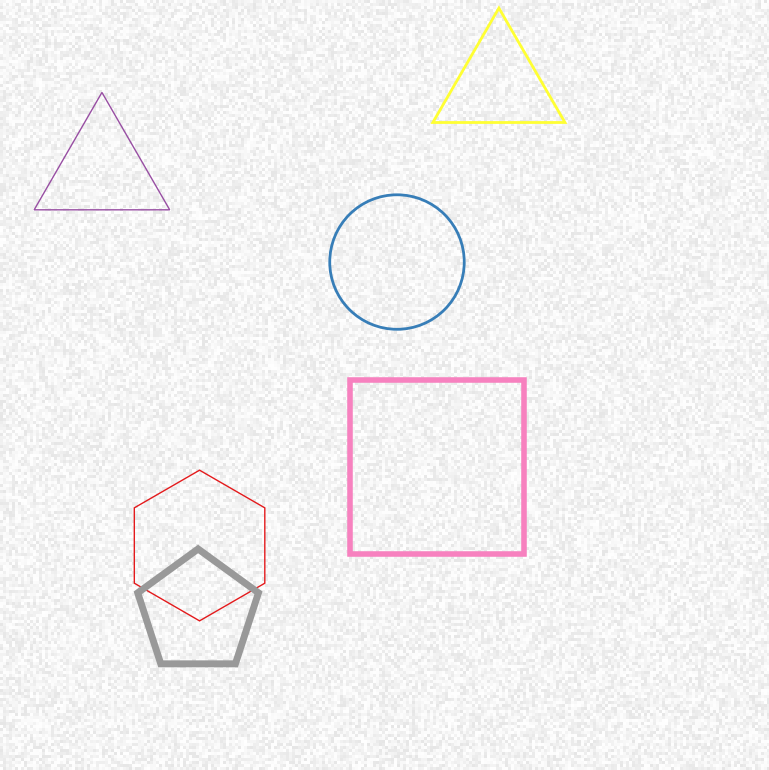[{"shape": "hexagon", "thickness": 0.5, "radius": 0.49, "center": [0.259, 0.292]}, {"shape": "circle", "thickness": 1, "radius": 0.44, "center": [0.516, 0.66]}, {"shape": "triangle", "thickness": 0.5, "radius": 0.51, "center": [0.132, 0.778]}, {"shape": "triangle", "thickness": 1, "radius": 0.5, "center": [0.648, 0.89]}, {"shape": "square", "thickness": 2, "radius": 0.57, "center": [0.568, 0.393]}, {"shape": "pentagon", "thickness": 2.5, "radius": 0.41, "center": [0.257, 0.205]}]